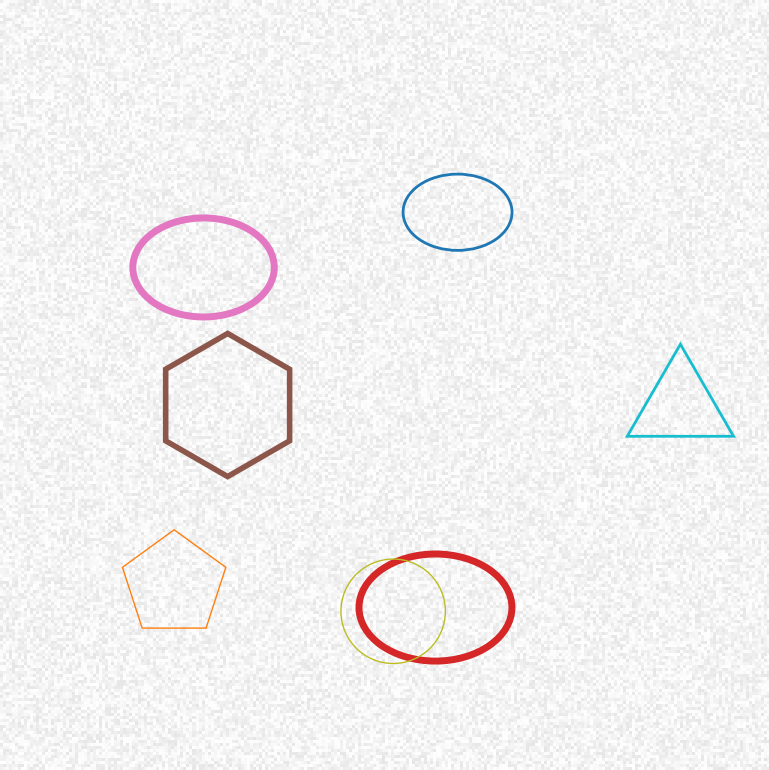[{"shape": "oval", "thickness": 1, "radius": 0.35, "center": [0.594, 0.724]}, {"shape": "pentagon", "thickness": 0.5, "radius": 0.35, "center": [0.226, 0.241]}, {"shape": "oval", "thickness": 2.5, "radius": 0.5, "center": [0.566, 0.211]}, {"shape": "hexagon", "thickness": 2, "radius": 0.46, "center": [0.296, 0.474]}, {"shape": "oval", "thickness": 2.5, "radius": 0.46, "center": [0.264, 0.653]}, {"shape": "circle", "thickness": 0.5, "radius": 0.34, "center": [0.511, 0.206]}, {"shape": "triangle", "thickness": 1, "radius": 0.4, "center": [0.884, 0.473]}]